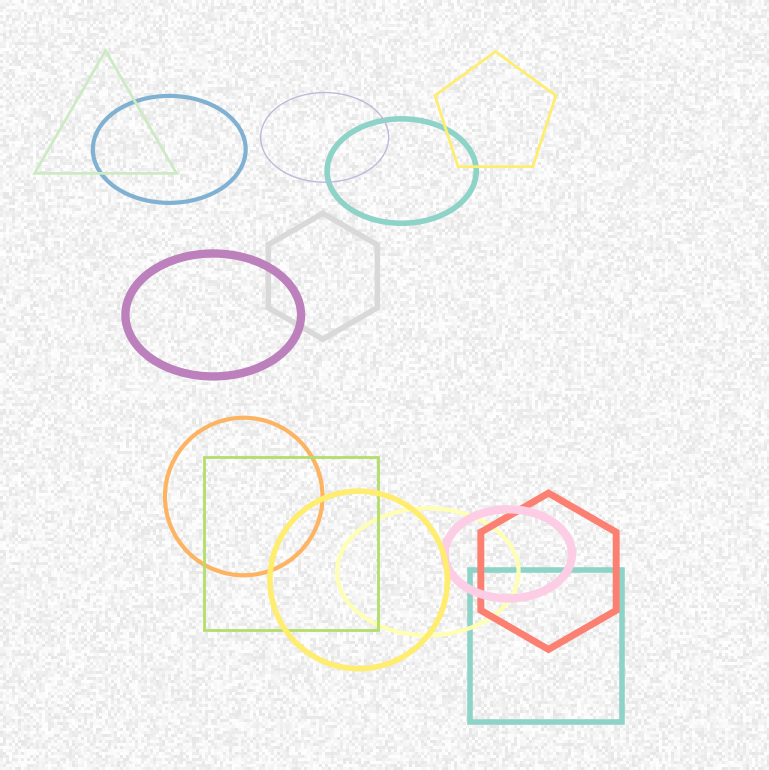[{"shape": "square", "thickness": 2, "radius": 0.5, "center": [0.709, 0.161]}, {"shape": "oval", "thickness": 2, "radius": 0.48, "center": [0.522, 0.778]}, {"shape": "oval", "thickness": 1.5, "radius": 0.59, "center": [0.556, 0.257]}, {"shape": "oval", "thickness": 0.5, "radius": 0.42, "center": [0.422, 0.822]}, {"shape": "hexagon", "thickness": 2.5, "radius": 0.51, "center": [0.712, 0.258]}, {"shape": "oval", "thickness": 1.5, "radius": 0.5, "center": [0.22, 0.806]}, {"shape": "circle", "thickness": 1.5, "radius": 0.51, "center": [0.317, 0.355]}, {"shape": "square", "thickness": 1, "radius": 0.56, "center": [0.378, 0.294]}, {"shape": "oval", "thickness": 3, "radius": 0.41, "center": [0.66, 0.281]}, {"shape": "hexagon", "thickness": 2, "radius": 0.41, "center": [0.419, 0.641]}, {"shape": "oval", "thickness": 3, "radius": 0.57, "center": [0.277, 0.591]}, {"shape": "triangle", "thickness": 1, "radius": 0.53, "center": [0.137, 0.828]}, {"shape": "pentagon", "thickness": 1, "radius": 0.41, "center": [0.643, 0.85]}, {"shape": "circle", "thickness": 2, "radius": 0.58, "center": [0.466, 0.247]}]